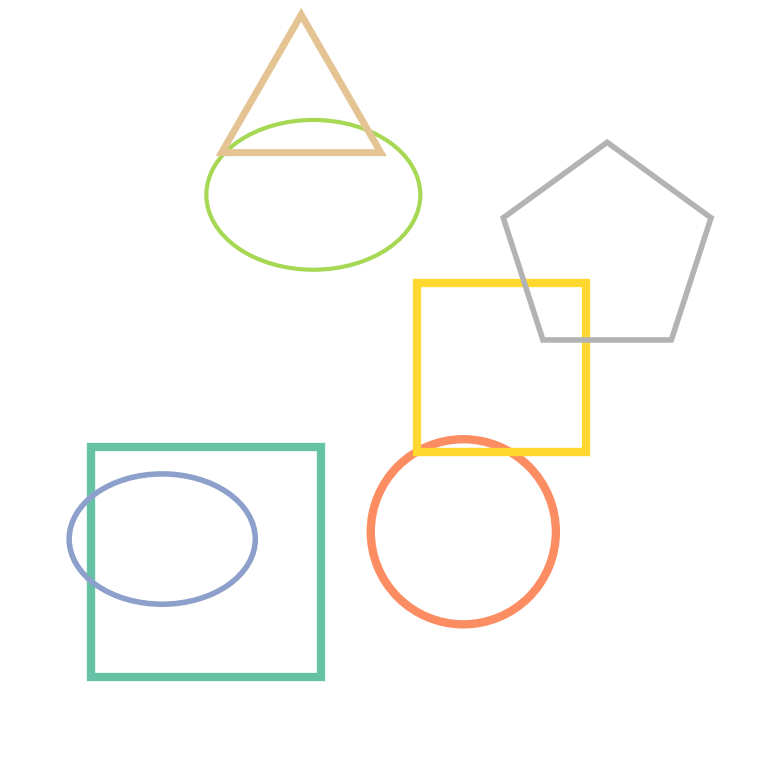[{"shape": "square", "thickness": 3, "radius": 0.75, "center": [0.268, 0.271]}, {"shape": "circle", "thickness": 3, "radius": 0.6, "center": [0.602, 0.309]}, {"shape": "oval", "thickness": 2, "radius": 0.6, "center": [0.211, 0.3]}, {"shape": "oval", "thickness": 1.5, "radius": 0.69, "center": [0.407, 0.747]}, {"shape": "square", "thickness": 3, "radius": 0.55, "center": [0.652, 0.523]}, {"shape": "triangle", "thickness": 2.5, "radius": 0.6, "center": [0.391, 0.861]}, {"shape": "pentagon", "thickness": 2, "radius": 0.71, "center": [0.789, 0.673]}]